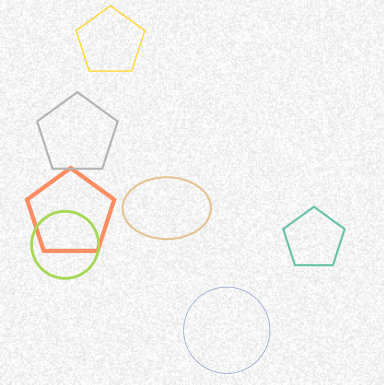[{"shape": "pentagon", "thickness": 1.5, "radius": 0.42, "center": [0.815, 0.379]}, {"shape": "pentagon", "thickness": 3, "radius": 0.6, "center": [0.184, 0.445]}, {"shape": "circle", "thickness": 0.5, "radius": 0.56, "center": [0.589, 0.142]}, {"shape": "circle", "thickness": 2, "radius": 0.44, "center": [0.169, 0.364]}, {"shape": "pentagon", "thickness": 1, "radius": 0.47, "center": [0.287, 0.891]}, {"shape": "oval", "thickness": 1.5, "radius": 0.57, "center": [0.433, 0.459]}, {"shape": "pentagon", "thickness": 1.5, "radius": 0.55, "center": [0.201, 0.651]}]